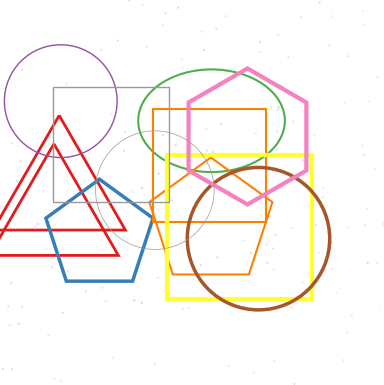[{"shape": "triangle", "thickness": 2, "radius": 0.99, "center": [0.154, 0.502]}, {"shape": "triangle", "thickness": 2, "radius": 0.97, "center": [0.14, 0.433]}, {"shape": "pentagon", "thickness": 2.5, "radius": 0.73, "center": [0.258, 0.388]}, {"shape": "oval", "thickness": 1.5, "radius": 0.95, "center": [0.549, 0.686]}, {"shape": "circle", "thickness": 1, "radius": 0.73, "center": [0.158, 0.737]}, {"shape": "square", "thickness": 1.5, "radius": 0.73, "center": [0.545, 0.57]}, {"shape": "pentagon", "thickness": 1.5, "radius": 0.84, "center": [0.548, 0.423]}, {"shape": "square", "thickness": 3, "radius": 0.94, "center": [0.621, 0.41]}, {"shape": "circle", "thickness": 2.5, "radius": 0.92, "center": [0.671, 0.38]}, {"shape": "hexagon", "thickness": 3, "radius": 0.88, "center": [0.643, 0.646]}, {"shape": "square", "thickness": 1, "radius": 0.75, "center": [0.288, 0.625]}, {"shape": "circle", "thickness": 0.5, "radius": 0.77, "center": [0.402, 0.506]}]